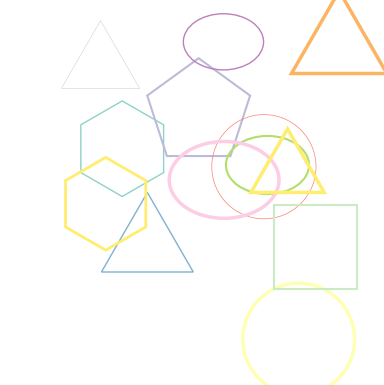[{"shape": "hexagon", "thickness": 1, "radius": 0.62, "center": [0.317, 0.614]}, {"shape": "circle", "thickness": 2.5, "radius": 0.73, "center": [0.776, 0.119]}, {"shape": "pentagon", "thickness": 1.5, "radius": 0.7, "center": [0.516, 0.708]}, {"shape": "circle", "thickness": 0.5, "radius": 0.68, "center": [0.685, 0.567]}, {"shape": "triangle", "thickness": 1, "radius": 0.69, "center": [0.383, 0.362]}, {"shape": "triangle", "thickness": 2.5, "radius": 0.71, "center": [0.881, 0.881]}, {"shape": "oval", "thickness": 1.5, "radius": 0.54, "center": [0.695, 0.571]}, {"shape": "oval", "thickness": 2.5, "radius": 0.71, "center": [0.582, 0.533]}, {"shape": "triangle", "thickness": 0.5, "radius": 0.59, "center": [0.261, 0.829]}, {"shape": "oval", "thickness": 1, "radius": 0.52, "center": [0.58, 0.891]}, {"shape": "square", "thickness": 1.5, "radius": 0.54, "center": [0.819, 0.358]}, {"shape": "hexagon", "thickness": 2, "radius": 0.6, "center": [0.274, 0.471]}, {"shape": "triangle", "thickness": 2.5, "radius": 0.55, "center": [0.747, 0.555]}]